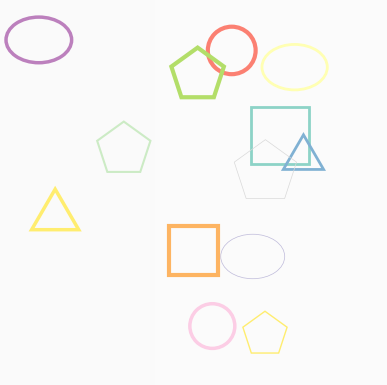[{"shape": "square", "thickness": 2, "radius": 0.37, "center": [0.723, 0.649]}, {"shape": "oval", "thickness": 2, "radius": 0.42, "center": [0.76, 0.826]}, {"shape": "oval", "thickness": 0.5, "radius": 0.41, "center": [0.652, 0.334]}, {"shape": "circle", "thickness": 3, "radius": 0.31, "center": [0.598, 0.869]}, {"shape": "triangle", "thickness": 2, "radius": 0.3, "center": [0.783, 0.59]}, {"shape": "square", "thickness": 3, "radius": 0.32, "center": [0.5, 0.35]}, {"shape": "pentagon", "thickness": 3, "radius": 0.36, "center": [0.51, 0.805]}, {"shape": "circle", "thickness": 2.5, "radius": 0.29, "center": [0.548, 0.153]}, {"shape": "pentagon", "thickness": 0.5, "radius": 0.42, "center": [0.685, 0.553]}, {"shape": "oval", "thickness": 2.5, "radius": 0.42, "center": [0.1, 0.896]}, {"shape": "pentagon", "thickness": 1.5, "radius": 0.36, "center": [0.319, 0.612]}, {"shape": "pentagon", "thickness": 1, "radius": 0.3, "center": [0.684, 0.132]}, {"shape": "triangle", "thickness": 2.5, "radius": 0.35, "center": [0.142, 0.438]}]